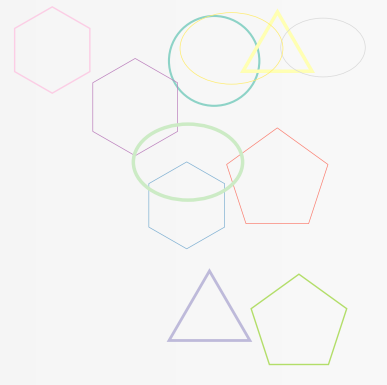[{"shape": "circle", "thickness": 1.5, "radius": 0.58, "center": [0.553, 0.842]}, {"shape": "triangle", "thickness": 2.5, "radius": 0.51, "center": [0.716, 0.866]}, {"shape": "triangle", "thickness": 2, "radius": 0.6, "center": [0.541, 0.176]}, {"shape": "pentagon", "thickness": 0.5, "radius": 0.69, "center": [0.716, 0.53]}, {"shape": "hexagon", "thickness": 0.5, "radius": 0.56, "center": [0.482, 0.467]}, {"shape": "pentagon", "thickness": 1, "radius": 0.65, "center": [0.771, 0.158]}, {"shape": "hexagon", "thickness": 1, "radius": 0.56, "center": [0.135, 0.87]}, {"shape": "oval", "thickness": 0.5, "radius": 0.55, "center": [0.834, 0.877]}, {"shape": "hexagon", "thickness": 0.5, "radius": 0.63, "center": [0.349, 0.722]}, {"shape": "oval", "thickness": 2.5, "radius": 0.7, "center": [0.485, 0.579]}, {"shape": "oval", "thickness": 0.5, "radius": 0.66, "center": [0.597, 0.874]}]